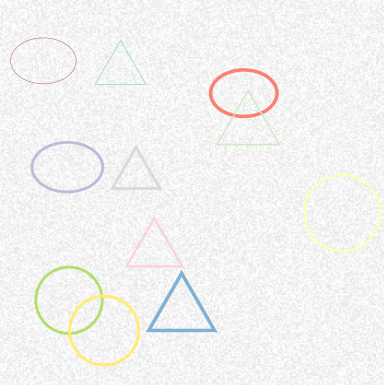[{"shape": "triangle", "thickness": 0.5, "radius": 0.38, "center": [0.313, 0.818]}, {"shape": "circle", "thickness": 1.5, "radius": 0.49, "center": [0.889, 0.447]}, {"shape": "oval", "thickness": 2, "radius": 0.46, "center": [0.175, 0.566]}, {"shape": "oval", "thickness": 2.5, "radius": 0.43, "center": [0.633, 0.758]}, {"shape": "triangle", "thickness": 2.5, "radius": 0.49, "center": [0.472, 0.191]}, {"shape": "circle", "thickness": 2, "radius": 0.43, "center": [0.179, 0.22]}, {"shape": "triangle", "thickness": 1.5, "radius": 0.42, "center": [0.401, 0.35]}, {"shape": "triangle", "thickness": 2, "radius": 0.36, "center": [0.353, 0.546]}, {"shape": "oval", "thickness": 0.5, "radius": 0.43, "center": [0.112, 0.842]}, {"shape": "triangle", "thickness": 1, "radius": 0.47, "center": [0.645, 0.671]}, {"shape": "circle", "thickness": 2, "radius": 0.45, "center": [0.271, 0.141]}]